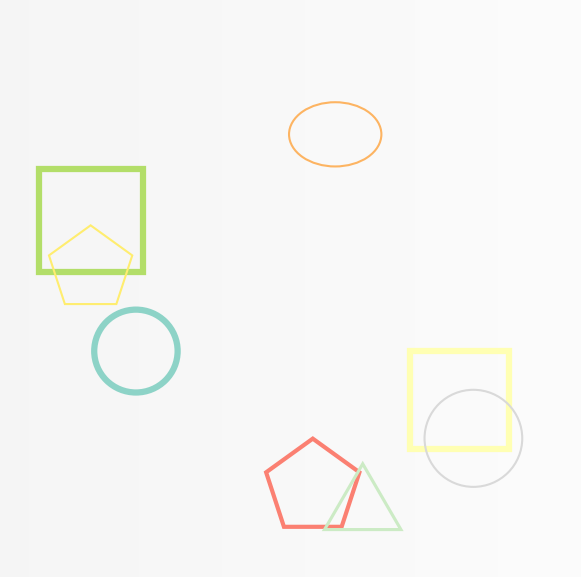[{"shape": "circle", "thickness": 3, "radius": 0.36, "center": [0.234, 0.391]}, {"shape": "square", "thickness": 3, "radius": 0.43, "center": [0.79, 0.306]}, {"shape": "pentagon", "thickness": 2, "radius": 0.42, "center": [0.538, 0.155]}, {"shape": "oval", "thickness": 1, "radius": 0.4, "center": [0.577, 0.767]}, {"shape": "square", "thickness": 3, "radius": 0.45, "center": [0.156, 0.618]}, {"shape": "circle", "thickness": 1, "radius": 0.42, "center": [0.814, 0.24]}, {"shape": "triangle", "thickness": 1.5, "radius": 0.38, "center": [0.624, 0.12]}, {"shape": "pentagon", "thickness": 1, "radius": 0.38, "center": [0.156, 0.534]}]